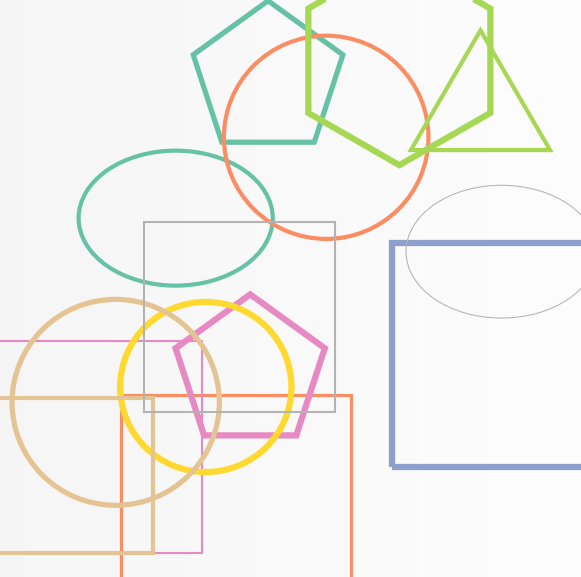[{"shape": "oval", "thickness": 2, "radius": 0.83, "center": [0.302, 0.621]}, {"shape": "pentagon", "thickness": 2.5, "radius": 0.68, "center": [0.461, 0.862]}, {"shape": "square", "thickness": 1.5, "radius": 0.99, "center": [0.406, 0.117]}, {"shape": "circle", "thickness": 2, "radius": 0.88, "center": [0.561, 0.761]}, {"shape": "square", "thickness": 3, "radius": 0.97, "center": [0.869, 0.385]}, {"shape": "pentagon", "thickness": 3, "radius": 0.67, "center": [0.43, 0.354]}, {"shape": "square", "thickness": 1, "radius": 0.92, "center": [0.164, 0.225]}, {"shape": "triangle", "thickness": 2, "radius": 0.69, "center": [0.827, 0.808]}, {"shape": "hexagon", "thickness": 3, "radius": 0.9, "center": [0.687, 0.894]}, {"shape": "circle", "thickness": 3, "radius": 0.74, "center": [0.354, 0.329]}, {"shape": "square", "thickness": 2, "radius": 0.67, "center": [0.129, 0.176]}, {"shape": "circle", "thickness": 2.5, "radius": 0.89, "center": [0.199, 0.302]}, {"shape": "oval", "thickness": 0.5, "radius": 0.82, "center": [0.863, 0.563]}, {"shape": "square", "thickness": 1, "radius": 0.82, "center": [0.412, 0.45]}]